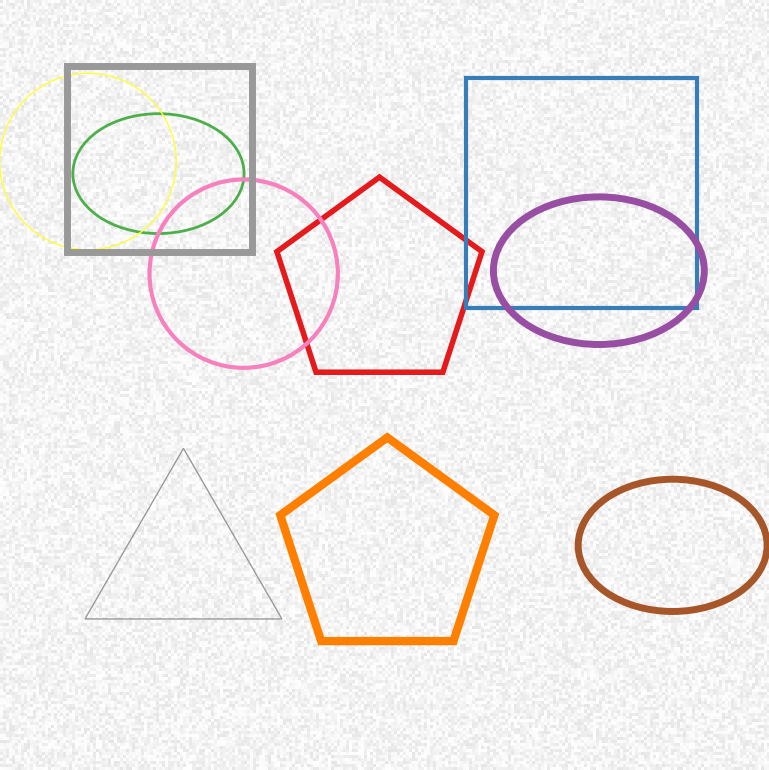[{"shape": "pentagon", "thickness": 2, "radius": 0.7, "center": [0.493, 0.63]}, {"shape": "square", "thickness": 1.5, "radius": 0.75, "center": [0.755, 0.749]}, {"shape": "oval", "thickness": 1, "radius": 0.56, "center": [0.206, 0.775]}, {"shape": "oval", "thickness": 2.5, "radius": 0.68, "center": [0.778, 0.648]}, {"shape": "pentagon", "thickness": 3, "radius": 0.73, "center": [0.503, 0.286]}, {"shape": "circle", "thickness": 0.5, "radius": 0.57, "center": [0.114, 0.79]}, {"shape": "oval", "thickness": 2.5, "radius": 0.61, "center": [0.874, 0.292]}, {"shape": "circle", "thickness": 1.5, "radius": 0.61, "center": [0.316, 0.645]}, {"shape": "triangle", "thickness": 0.5, "radius": 0.74, "center": [0.238, 0.27]}, {"shape": "square", "thickness": 2.5, "radius": 0.6, "center": [0.207, 0.794]}]